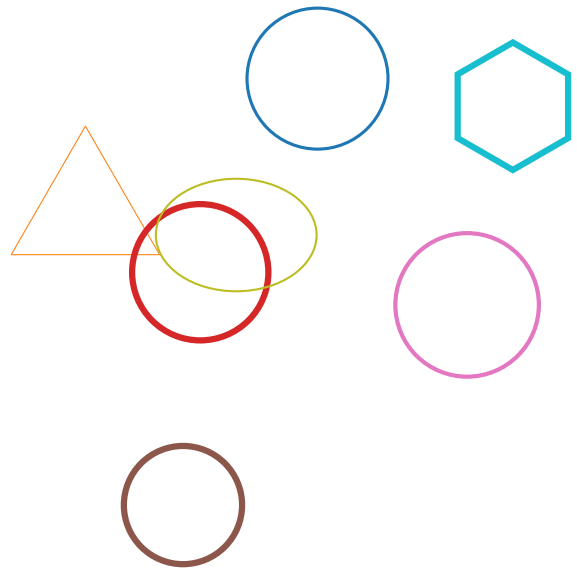[{"shape": "circle", "thickness": 1.5, "radius": 0.61, "center": [0.55, 0.863]}, {"shape": "triangle", "thickness": 0.5, "radius": 0.74, "center": [0.148, 0.632]}, {"shape": "circle", "thickness": 3, "radius": 0.59, "center": [0.347, 0.528]}, {"shape": "circle", "thickness": 3, "radius": 0.51, "center": [0.317, 0.125]}, {"shape": "circle", "thickness": 2, "radius": 0.62, "center": [0.809, 0.471]}, {"shape": "oval", "thickness": 1, "radius": 0.7, "center": [0.409, 0.592]}, {"shape": "hexagon", "thickness": 3, "radius": 0.55, "center": [0.888, 0.815]}]